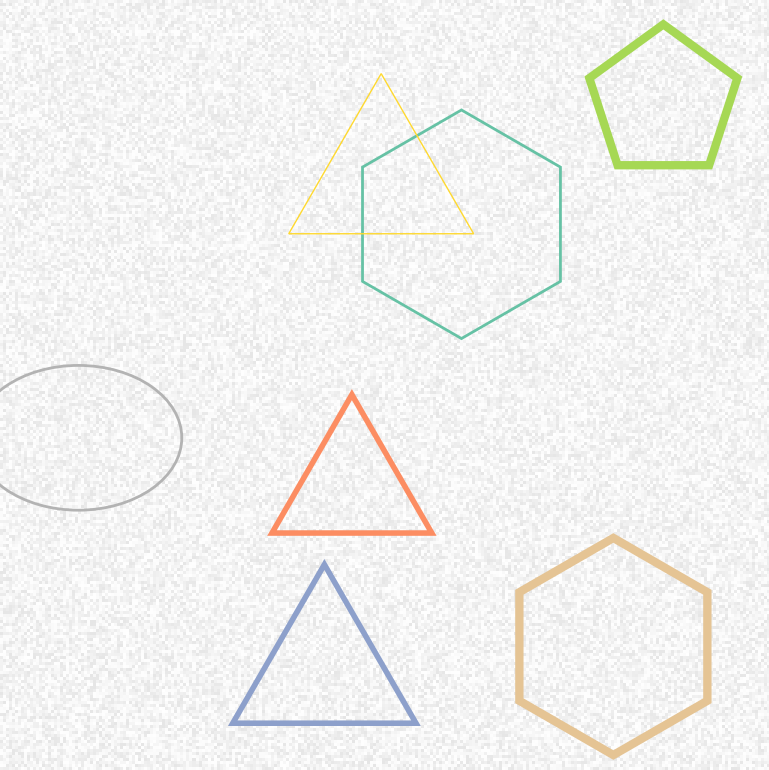[{"shape": "hexagon", "thickness": 1, "radius": 0.74, "center": [0.599, 0.709]}, {"shape": "triangle", "thickness": 2, "radius": 0.6, "center": [0.457, 0.368]}, {"shape": "triangle", "thickness": 2, "radius": 0.69, "center": [0.421, 0.129]}, {"shape": "pentagon", "thickness": 3, "radius": 0.51, "center": [0.862, 0.867]}, {"shape": "triangle", "thickness": 0.5, "radius": 0.69, "center": [0.495, 0.766]}, {"shape": "hexagon", "thickness": 3, "radius": 0.7, "center": [0.797, 0.16]}, {"shape": "oval", "thickness": 1, "radius": 0.67, "center": [0.102, 0.431]}]